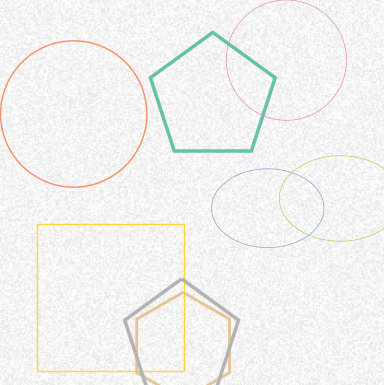[{"shape": "pentagon", "thickness": 2.5, "radius": 0.85, "center": [0.553, 0.746]}, {"shape": "circle", "thickness": 1, "radius": 0.95, "center": [0.192, 0.704]}, {"shape": "oval", "thickness": 0.5, "radius": 0.73, "center": [0.696, 0.459]}, {"shape": "circle", "thickness": 0.5, "radius": 0.78, "center": [0.744, 0.844]}, {"shape": "oval", "thickness": 0.5, "radius": 0.79, "center": [0.884, 0.484]}, {"shape": "square", "thickness": 1, "radius": 0.95, "center": [0.287, 0.228]}, {"shape": "hexagon", "thickness": 2, "radius": 0.7, "center": [0.476, 0.102]}, {"shape": "pentagon", "thickness": 2.5, "radius": 0.78, "center": [0.472, 0.12]}]